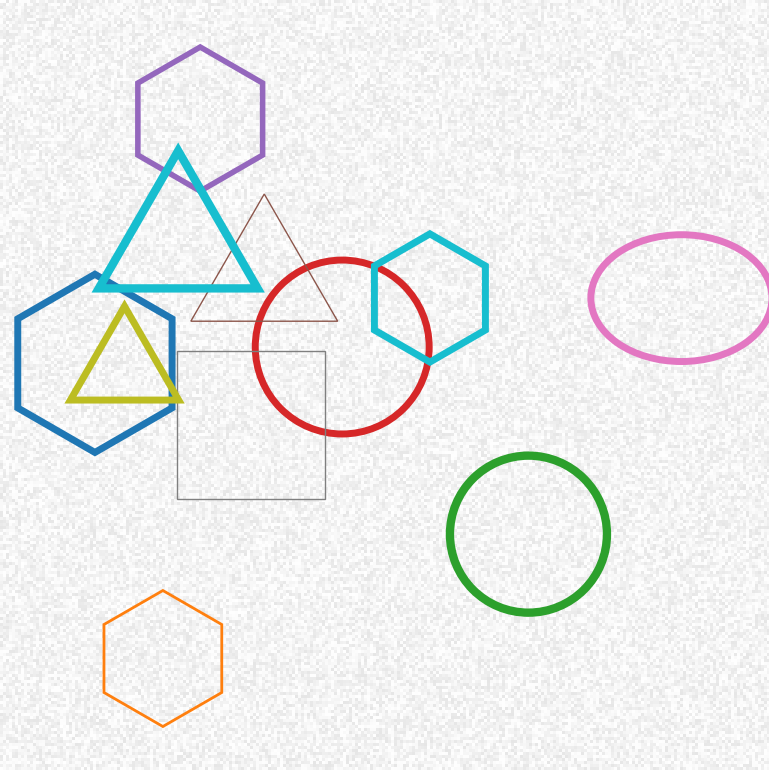[{"shape": "hexagon", "thickness": 2.5, "radius": 0.58, "center": [0.123, 0.528]}, {"shape": "hexagon", "thickness": 1, "radius": 0.44, "center": [0.212, 0.145]}, {"shape": "circle", "thickness": 3, "radius": 0.51, "center": [0.686, 0.306]}, {"shape": "circle", "thickness": 2.5, "radius": 0.56, "center": [0.444, 0.549]}, {"shape": "hexagon", "thickness": 2, "radius": 0.47, "center": [0.26, 0.845]}, {"shape": "triangle", "thickness": 0.5, "radius": 0.55, "center": [0.343, 0.638]}, {"shape": "oval", "thickness": 2.5, "radius": 0.59, "center": [0.885, 0.613]}, {"shape": "square", "thickness": 0.5, "radius": 0.48, "center": [0.326, 0.448]}, {"shape": "triangle", "thickness": 2.5, "radius": 0.41, "center": [0.162, 0.521]}, {"shape": "triangle", "thickness": 3, "radius": 0.6, "center": [0.231, 0.685]}, {"shape": "hexagon", "thickness": 2.5, "radius": 0.42, "center": [0.558, 0.613]}]